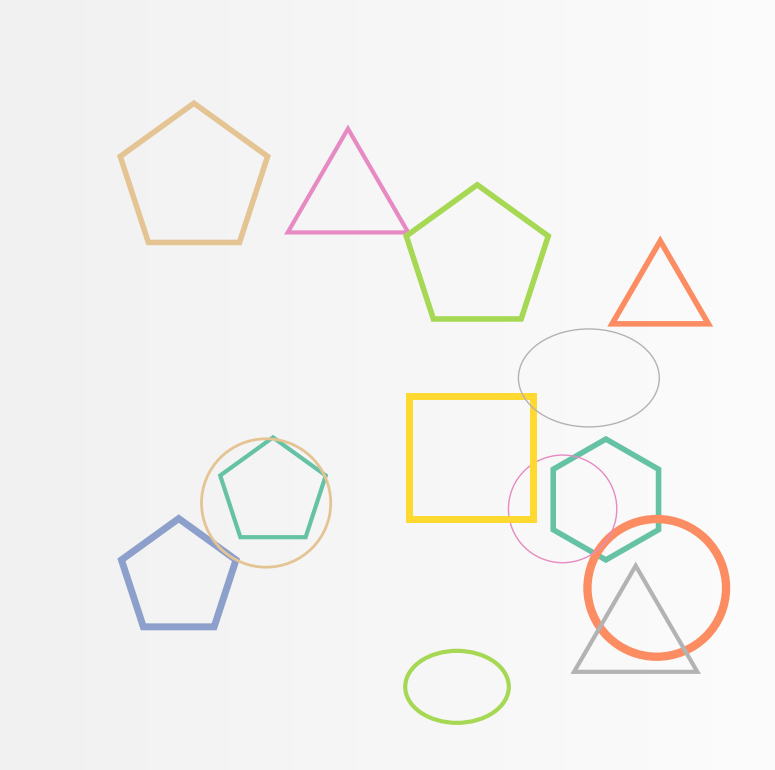[{"shape": "hexagon", "thickness": 2, "radius": 0.39, "center": [0.782, 0.351]}, {"shape": "pentagon", "thickness": 1.5, "radius": 0.36, "center": [0.352, 0.36]}, {"shape": "circle", "thickness": 3, "radius": 0.45, "center": [0.847, 0.237]}, {"shape": "triangle", "thickness": 2, "radius": 0.36, "center": [0.852, 0.615]}, {"shape": "pentagon", "thickness": 2.5, "radius": 0.39, "center": [0.231, 0.249]}, {"shape": "triangle", "thickness": 1.5, "radius": 0.45, "center": [0.449, 0.743]}, {"shape": "circle", "thickness": 0.5, "radius": 0.35, "center": [0.726, 0.339]}, {"shape": "oval", "thickness": 1.5, "radius": 0.33, "center": [0.59, 0.108]}, {"shape": "pentagon", "thickness": 2, "radius": 0.48, "center": [0.616, 0.664]}, {"shape": "square", "thickness": 2.5, "radius": 0.4, "center": [0.607, 0.406]}, {"shape": "pentagon", "thickness": 2, "radius": 0.5, "center": [0.25, 0.766]}, {"shape": "circle", "thickness": 1, "radius": 0.42, "center": [0.343, 0.347]}, {"shape": "triangle", "thickness": 1.5, "radius": 0.46, "center": [0.82, 0.173]}, {"shape": "oval", "thickness": 0.5, "radius": 0.45, "center": [0.76, 0.509]}]